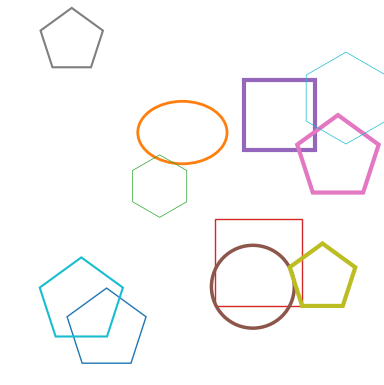[{"shape": "pentagon", "thickness": 1, "radius": 0.54, "center": [0.277, 0.144]}, {"shape": "oval", "thickness": 2, "radius": 0.58, "center": [0.474, 0.656]}, {"shape": "hexagon", "thickness": 0.5, "radius": 0.41, "center": [0.415, 0.517]}, {"shape": "square", "thickness": 1, "radius": 0.57, "center": [0.672, 0.319]}, {"shape": "square", "thickness": 3, "radius": 0.46, "center": [0.726, 0.702]}, {"shape": "circle", "thickness": 2.5, "radius": 0.54, "center": [0.657, 0.255]}, {"shape": "pentagon", "thickness": 3, "radius": 0.56, "center": [0.878, 0.59]}, {"shape": "pentagon", "thickness": 1.5, "radius": 0.43, "center": [0.186, 0.894]}, {"shape": "pentagon", "thickness": 3, "radius": 0.45, "center": [0.838, 0.278]}, {"shape": "hexagon", "thickness": 0.5, "radius": 0.6, "center": [0.899, 0.745]}, {"shape": "pentagon", "thickness": 1.5, "radius": 0.57, "center": [0.211, 0.218]}]